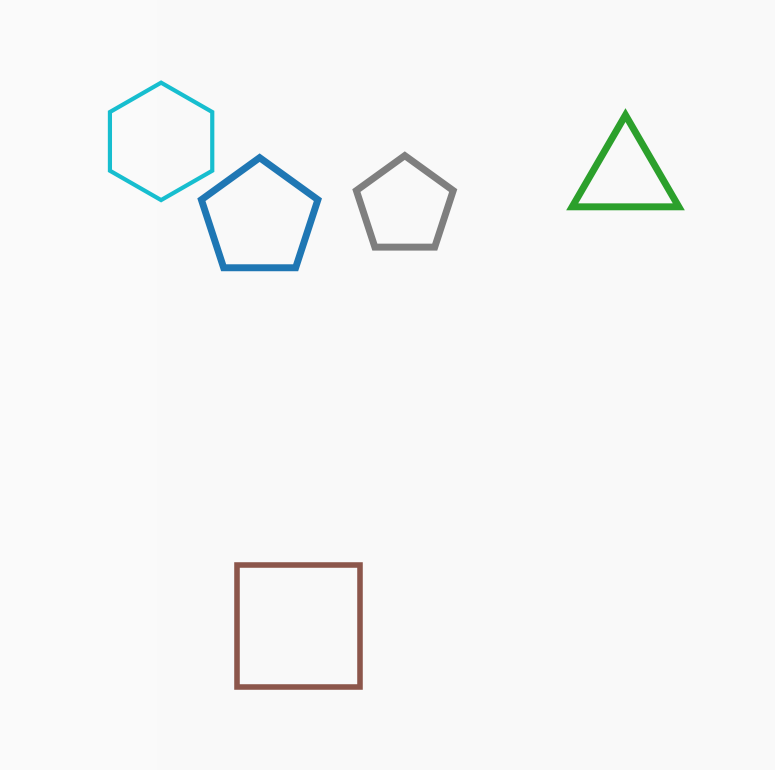[{"shape": "pentagon", "thickness": 2.5, "radius": 0.4, "center": [0.335, 0.716]}, {"shape": "triangle", "thickness": 2.5, "radius": 0.4, "center": [0.807, 0.771]}, {"shape": "square", "thickness": 2, "radius": 0.4, "center": [0.385, 0.187]}, {"shape": "pentagon", "thickness": 2.5, "radius": 0.33, "center": [0.522, 0.732]}, {"shape": "hexagon", "thickness": 1.5, "radius": 0.38, "center": [0.208, 0.816]}]